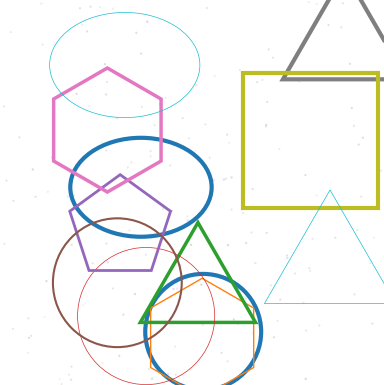[{"shape": "circle", "thickness": 3, "radius": 0.75, "center": [0.528, 0.138]}, {"shape": "oval", "thickness": 3, "radius": 0.92, "center": [0.366, 0.514]}, {"shape": "hexagon", "thickness": 1, "radius": 0.77, "center": [0.525, 0.123]}, {"shape": "triangle", "thickness": 2.5, "radius": 0.86, "center": [0.514, 0.249]}, {"shape": "circle", "thickness": 0.5, "radius": 0.89, "center": [0.38, 0.179]}, {"shape": "pentagon", "thickness": 2, "radius": 0.69, "center": [0.312, 0.409]}, {"shape": "circle", "thickness": 1.5, "radius": 0.84, "center": [0.305, 0.266]}, {"shape": "hexagon", "thickness": 2.5, "radius": 0.81, "center": [0.279, 0.662]}, {"shape": "triangle", "thickness": 3, "radius": 0.93, "center": [0.896, 0.887]}, {"shape": "square", "thickness": 3, "radius": 0.88, "center": [0.805, 0.634]}, {"shape": "triangle", "thickness": 0.5, "radius": 0.98, "center": [0.857, 0.31]}, {"shape": "oval", "thickness": 0.5, "radius": 0.98, "center": [0.324, 0.831]}]